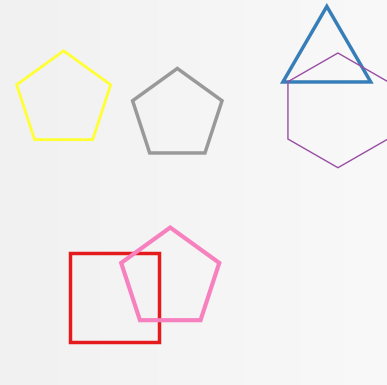[{"shape": "square", "thickness": 2.5, "radius": 0.58, "center": [0.296, 0.228]}, {"shape": "triangle", "thickness": 2.5, "radius": 0.65, "center": [0.843, 0.853]}, {"shape": "hexagon", "thickness": 1, "radius": 0.74, "center": [0.872, 0.713]}, {"shape": "pentagon", "thickness": 2, "radius": 0.64, "center": [0.164, 0.74]}, {"shape": "pentagon", "thickness": 3, "radius": 0.67, "center": [0.439, 0.276]}, {"shape": "pentagon", "thickness": 2.5, "radius": 0.61, "center": [0.458, 0.701]}]